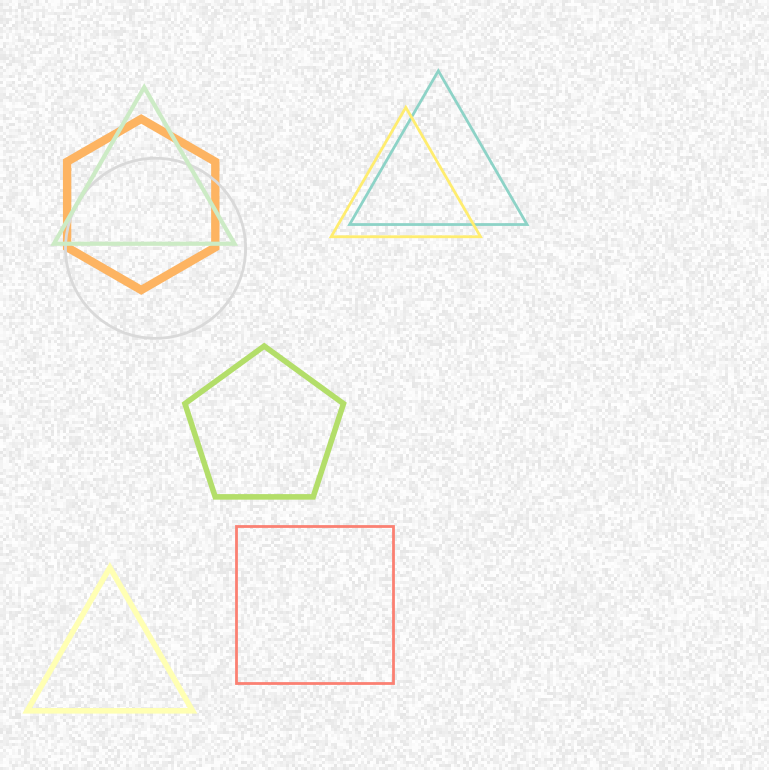[{"shape": "triangle", "thickness": 1, "radius": 0.67, "center": [0.569, 0.775]}, {"shape": "triangle", "thickness": 2, "radius": 0.62, "center": [0.143, 0.139]}, {"shape": "square", "thickness": 1, "radius": 0.51, "center": [0.409, 0.214]}, {"shape": "hexagon", "thickness": 3, "radius": 0.56, "center": [0.183, 0.734]}, {"shape": "pentagon", "thickness": 2, "radius": 0.54, "center": [0.343, 0.442]}, {"shape": "circle", "thickness": 1, "radius": 0.58, "center": [0.202, 0.678]}, {"shape": "triangle", "thickness": 1.5, "radius": 0.68, "center": [0.187, 0.751]}, {"shape": "triangle", "thickness": 1, "radius": 0.56, "center": [0.527, 0.749]}]